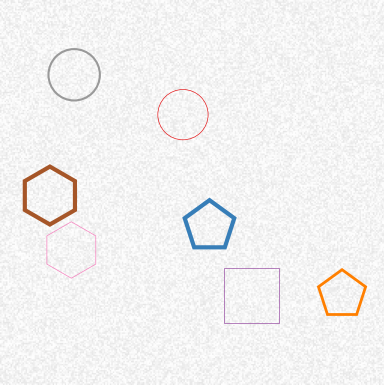[{"shape": "circle", "thickness": 0.5, "radius": 0.33, "center": [0.475, 0.702]}, {"shape": "pentagon", "thickness": 3, "radius": 0.34, "center": [0.544, 0.412]}, {"shape": "square", "thickness": 0.5, "radius": 0.35, "center": [0.653, 0.233]}, {"shape": "pentagon", "thickness": 2, "radius": 0.32, "center": [0.888, 0.235]}, {"shape": "hexagon", "thickness": 3, "radius": 0.38, "center": [0.13, 0.492]}, {"shape": "hexagon", "thickness": 0.5, "radius": 0.37, "center": [0.185, 0.351]}, {"shape": "circle", "thickness": 1.5, "radius": 0.33, "center": [0.193, 0.806]}]